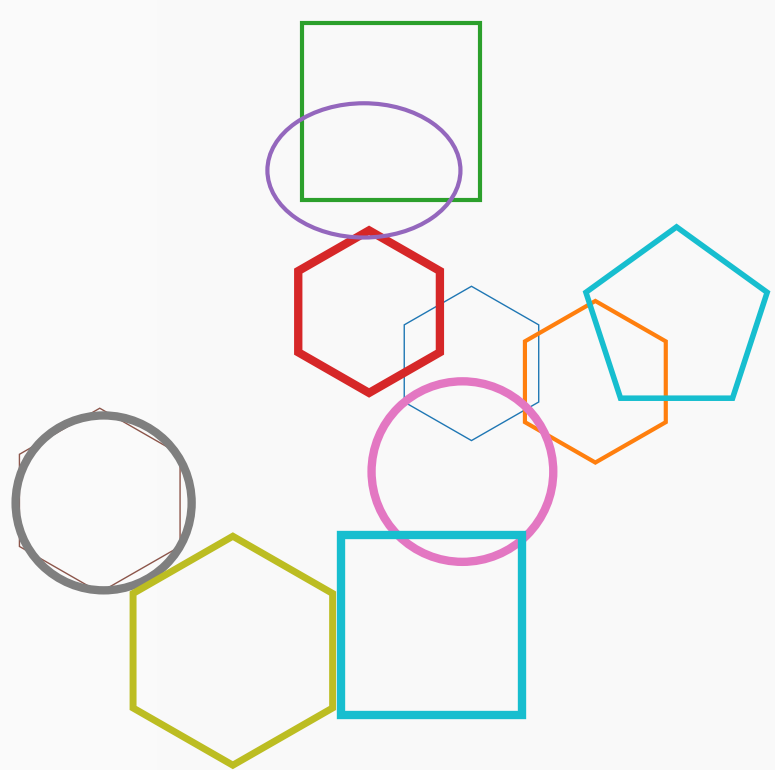[{"shape": "hexagon", "thickness": 0.5, "radius": 0.5, "center": [0.608, 0.528]}, {"shape": "hexagon", "thickness": 1.5, "radius": 0.52, "center": [0.768, 0.504]}, {"shape": "square", "thickness": 1.5, "radius": 0.57, "center": [0.505, 0.855]}, {"shape": "hexagon", "thickness": 3, "radius": 0.53, "center": [0.476, 0.595]}, {"shape": "oval", "thickness": 1.5, "radius": 0.62, "center": [0.47, 0.779]}, {"shape": "hexagon", "thickness": 0.5, "radius": 0.6, "center": [0.129, 0.35]}, {"shape": "circle", "thickness": 3, "radius": 0.59, "center": [0.597, 0.388]}, {"shape": "circle", "thickness": 3, "radius": 0.57, "center": [0.134, 0.347]}, {"shape": "hexagon", "thickness": 2.5, "radius": 0.74, "center": [0.3, 0.155]}, {"shape": "square", "thickness": 3, "radius": 0.58, "center": [0.557, 0.188]}, {"shape": "pentagon", "thickness": 2, "radius": 0.61, "center": [0.873, 0.582]}]